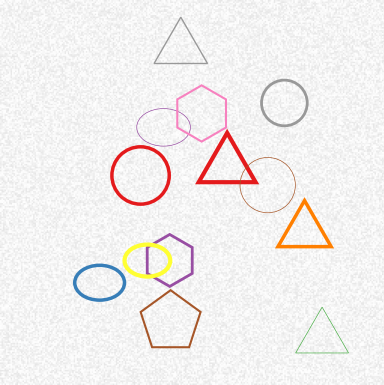[{"shape": "circle", "thickness": 2.5, "radius": 0.37, "center": [0.365, 0.544]}, {"shape": "triangle", "thickness": 3, "radius": 0.43, "center": [0.59, 0.569]}, {"shape": "oval", "thickness": 2.5, "radius": 0.32, "center": [0.259, 0.266]}, {"shape": "triangle", "thickness": 0.5, "radius": 0.4, "center": [0.837, 0.123]}, {"shape": "hexagon", "thickness": 2, "radius": 0.34, "center": [0.441, 0.324]}, {"shape": "oval", "thickness": 0.5, "radius": 0.35, "center": [0.425, 0.669]}, {"shape": "triangle", "thickness": 2.5, "radius": 0.4, "center": [0.791, 0.399]}, {"shape": "oval", "thickness": 3, "radius": 0.3, "center": [0.383, 0.323]}, {"shape": "pentagon", "thickness": 1.5, "radius": 0.41, "center": [0.443, 0.164]}, {"shape": "circle", "thickness": 0.5, "radius": 0.36, "center": [0.695, 0.519]}, {"shape": "hexagon", "thickness": 1.5, "radius": 0.37, "center": [0.524, 0.705]}, {"shape": "circle", "thickness": 2, "radius": 0.3, "center": [0.739, 0.733]}, {"shape": "triangle", "thickness": 1, "radius": 0.4, "center": [0.47, 0.875]}]